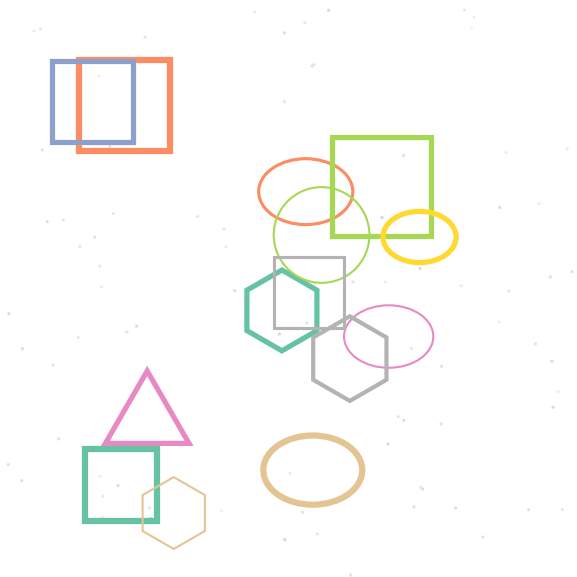[{"shape": "hexagon", "thickness": 2.5, "radius": 0.35, "center": [0.488, 0.462]}, {"shape": "square", "thickness": 3, "radius": 0.31, "center": [0.209, 0.159]}, {"shape": "oval", "thickness": 1.5, "radius": 0.41, "center": [0.529, 0.667]}, {"shape": "square", "thickness": 3, "radius": 0.39, "center": [0.215, 0.817]}, {"shape": "square", "thickness": 2.5, "radius": 0.35, "center": [0.16, 0.823]}, {"shape": "oval", "thickness": 1, "radius": 0.39, "center": [0.673, 0.416]}, {"shape": "triangle", "thickness": 2.5, "radius": 0.42, "center": [0.255, 0.273]}, {"shape": "circle", "thickness": 1, "radius": 0.41, "center": [0.557, 0.592]}, {"shape": "square", "thickness": 2.5, "radius": 0.43, "center": [0.66, 0.676]}, {"shape": "oval", "thickness": 2.5, "radius": 0.32, "center": [0.726, 0.589]}, {"shape": "hexagon", "thickness": 1, "radius": 0.31, "center": [0.301, 0.111]}, {"shape": "oval", "thickness": 3, "radius": 0.43, "center": [0.542, 0.185]}, {"shape": "square", "thickness": 1.5, "radius": 0.31, "center": [0.535, 0.493]}, {"shape": "hexagon", "thickness": 2, "radius": 0.37, "center": [0.606, 0.378]}]